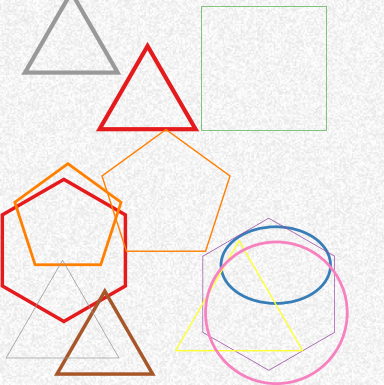[{"shape": "hexagon", "thickness": 2.5, "radius": 0.92, "center": [0.166, 0.35]}, {"shape": "triangle", "thickness": 3, "radius": 0.72, "center": [0.383, 0.736]}, {"shape": "oval", "thickness": 2, "radius": 0.71, "center": [0.716, 0.311]}, {"shape": "square", "thickness": 0.5, "radius": 0.81, "center": [0.684, 0.823]}, {"shape": "hexagon", "thickness": 0.5, "radius": 0.99, "center": [0.698, 0.236]}, {"shape": "pentagon", "thickness": 1, "radius": 0.87, "center": [0.431, 0.489]}, {"shape": "pentagon", "thickness": 2, "radius": 0.73, "center": [0.176, 0.43]}, {"shape": "triangle", "thickness": 1, "radius": 0.95, "center": [0.621, 0.184]}, {"shape": "triangle", "thickness": 2.5, "radius": 0.72, "center": [0.272, 0.1]}, {"shape": "circle", "thickness": 2, "radius": 0.92, "center": [0.718, 0.188]}, {"shape": "triangle", "thickness": 3, "radius": 0.7, "center": [0.185, 0.881]}, {"shape": "triangle", "thickness": 0.5, "radius": 0.85, "center": [0.162, 0.155]}]